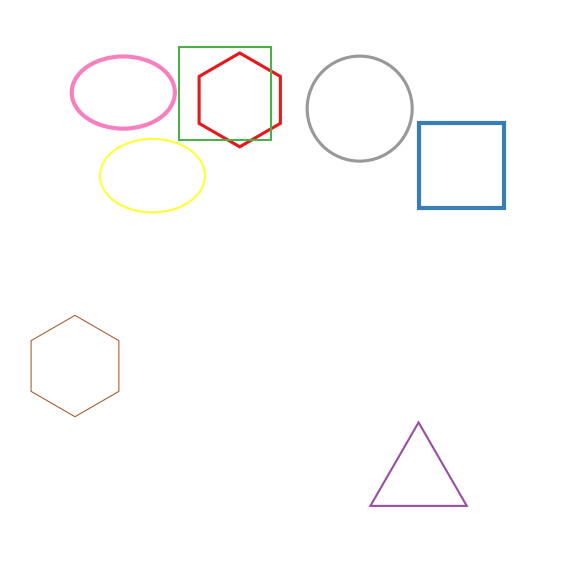[{"shape": "hexagon", "thickness": 1.5, "radius": 0.41, "center": [0.415, 0.826]}, {"shape": "square", "thickness": 2, "radius": 0.37, "center": [0.8, 0.713]}, {"shape": "square", "thickness": 1, "radius": 0.4, "center": [0.39, 0.837]}, {"shape": "triangle", "thickness": 1, "radius": 0.48, "center": [0.725, 0.171]}, {"shape": "oval", "thickness": 1, "radius": 0.45, "center": [0.264, 0.695]}, {"shape": "hexagon", "thickness": 0.5, "radius": 0.44, "center": [0.13, 0.365]}, {"shape": "oval", "thickness": 2, "radius": 0.45, "center": [0.213, 0.839]}, {"shape": "circle", "thickness": 1.5, "radius": 0.45, "center": [0.623, 0.811]}]